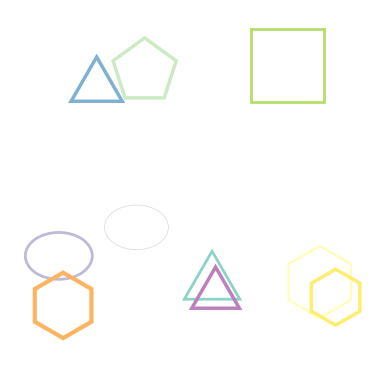[{"shape": "triangle", "thickness": 2, "radius": 0.42, "center": [0.551, 0.264]}, {"shape": "hexagon", "thickness": 1.5, "radius": 0.47, "center": [0.83, 0.268]}, {"shape": "oval", "thickness": 2, "radius": 0.43, "center": [0.153, 0.335]}, {"shape": "triangle", "thickness": 2.5, "radius": 0.38, "center": [0.251, 0.775]}, {"shape": "hexagon", "thickness": 3, "radius": 0.42, "center": [0.164, 0.207]}, {"shape": "square", "thickness": 2, "radius": 0.48, "center": [0.747, 0.831]}, {"shape": "oval", "thickness": 0.5, "radius": 0.41, "center": [0.354, 0.409]}, {"shape": "triangle", "thickness": 2.5, "radius": 0.36, "center": [0.56, 0.235]}, {"shape": "pentagon", "thickness": 2.5, "radius": 0.43, "center": [0.376, 0.815]}, {"shape": "hexagon", "thickness": 2.5, "radius": 0.36, "center": [0.872, 0.228]}]